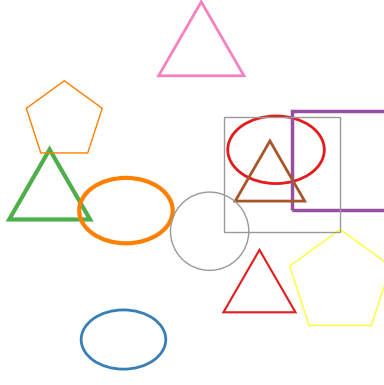[{"shape": "oval", "thickness": 2, "radius": 0.63, "center": [0.717, 0.611]}, {"shape": "triangle", "thickness": 1.5, "radius": 0.54, "center": [0.674, 0.243]}, {"shape": "oval", "thickness": 2, "radius": 0.55, "center": [0.321, 0.118]}, {"shape": "triangle", "thickness": 3, "radius": 0.61, "center": [0.129, 0.491]}, {"shape": "square", "thickness": 2.5, "radius": 0.64, "center": [0.886, 0.583]}, {"shape": "oval", "thickness": 3, "radius": 0.61, "center": [0.327, 0.453]}, {"shape": "pentagon", "thickness": 1, "radius": 0.52, "center": [0.167, 0.687]}, {"shape": "pentagon", "thickness": 1, "radius": 0.69, "center": [0.884, 0.266]}, {"shape": "triangle", "thickness": 2, "radius": 0.52, "center": [0.701, 0.53]}, {"shape": "triangle", "thickness": 2, "radius": 0.64, "center": [0.523, 0.867]}, {"shape": "circle", "thickness": 1, "radius": 0.51, "center": [0.545, 0.399]}, {"shape": "square", "thickness": 1, "radius": 0.75, "center": [0.733, 0.547]}]